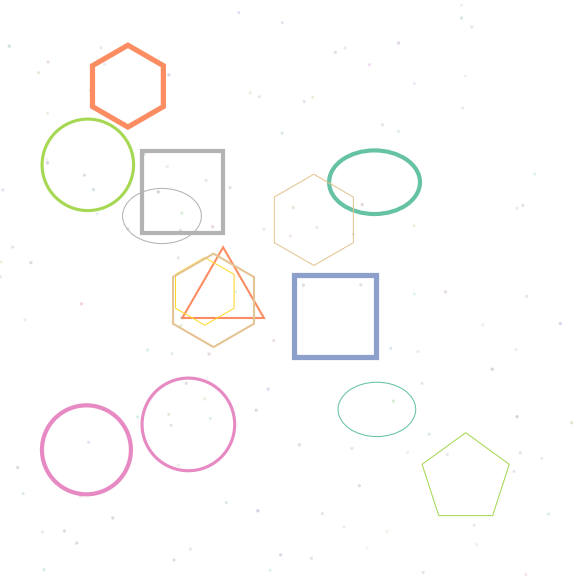[{"shape": "oval", "thickness": 2, "radius": 0.39, "center": [0.649, 0.684]}, {"shape": "oval", "thickness": 0.5, "radius": 0.34, "center": [0.653, 0.29]}, {"shape": "triangle", "thickness": 1, "radius": 0.41, "center": [0.386, 0.489]}, {"shape": "hexagon", "thickness": 2.5, "radius": 0.35, "center": [0.222, 0.85]}, {"shape": "square", "thickness": 2.5, "radius": 0.35, "center": [0.58, 0.452]}, {"shape": "circle", "thickness": 2, "radius": 0.39, "center": [0.15, 0.22]}, {"shape": "circle", "thickness": 1.5, "radius": 0.4, "center": [0.326, 0.264]}, {"shape": "pentagon", "thickness": 0.5, "radius": 0.4, "center": [0.806, 0.171]}, {"shape": "circle", "thickness": 1.5, "radius": 0.4, "center": [0.152, 0.714]}, {"shape": "hexagon", "thickness": 0.5, "radius": 0.29, "center": [0.355, 0.495]}, {"shape": "hexagon", "thickness": 1, "radius": 0.4, "center": [0.37, 0.479]}, {"shape": "hexagon", "thickness": 0.5, "radius": 0.4, "center": [0.543, 0.618]}, {"shape": "oval", "thickness": 0.5, "radius": 0.34, "center": [0.28, 0.625]}, {"shape": "square", "thickness": 2, "radius": 0.35, "center": [0.316, 0.667]}]